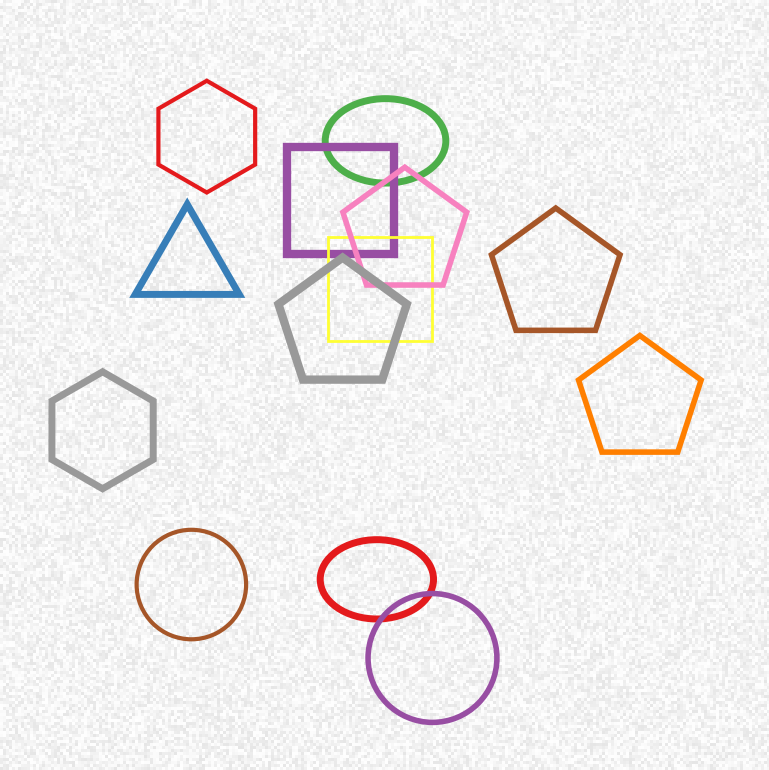[{"shape": "oval", "thickness": 2.5, "radius": 0.37, "center": [0.489, 0.248]}, {"shape": "hexagon", "thickness": 1.5, "radius": 0.36, "center": [0.269, 0.823]}, {"shape": "triangle", "thickness": 2.5, "radius": 0.39, "center": [0.243, 0.657]}, {"shape": "oval", "thickness": 2.5, "radius": 0.39, "center": [0.501, 0.817]}, {"shape": "square", "thickness": 3, "radius": 0.35, "center": [0.442, 0.74]}, {"shape": "circle", "thickness": 2, "radius": 0.42, "center": [0.562, 0.145]}, {"shape": "pentagon", "thickness": 2, "radius": 0.42, "center": [0.831, 0.481]}, {"shape": "square", "thickness": 1, "radius": 0.34, "center": [0.493, 0.625]}, {"shape": "pentagon", "thickness": 2, "radius": 0.44, "center": [0.722, 0.642]}, {"shape": "circle", "thickness": 1.5, "radius": 0.36, "center": [0.249, 0.241]}, {"shape": "pentagon", "thickness": 2, "radius": 0.42, "center": [0.526, 0.698]}, {"shape": "pentagon", "thickness": 3, "radius": 0.44, "center": [0.445, 0.578]}, {"shape": "hexagon", "thickness": 2.5, "radius": 0.38, "center": [0.133, 0.441]}]